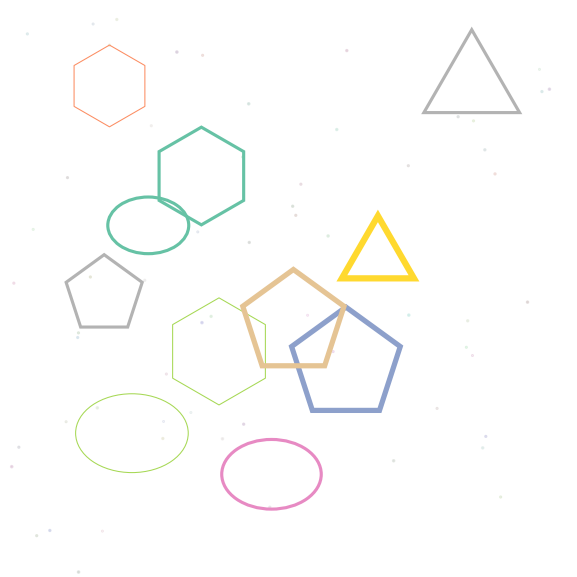[{"shape": "oval", "thickness": 1.5, "radius": 0.35, "center": [0.257, 0.609]}, {"shape": "hexagon", "thickness": 1.5, "radius": 0.42, "center": [0.349, 0.694]}, {"shape": "hexagon", "thickness": 0.5, "radius": 0.35, "center": [0.19, 0.85]}, {"shape": "pentagon", "thickness": 2.5, "radius": 0.49, "center": [0.599, 0.369]}, {"shape": "oval", "thickness": 1.5, "radius": 0.43, "center": [0.47, 0.178]}, {"shape": "oval", "thickness": 0.5, "radius": 0.49, "center": [0.228, 0.249]}, {"shape": "hexagon", "thickness": 0.5, "radius": 0.46, "center": [0.379, 0.391]}, {"shape": "triangle", "thickness": 3, "radius": 0.36, "center": [0.654, 0.553]}, {"shape": "pentagon", "thickness": 2.5, "radius": 0.46, "center": [0.508, 0.44]}, {"shape": "triangle", "thickness": 1.5, "radius": 0.48, "center": [0.817, 0.852]}, {"shape": "pentagon", "thickness": 1.5, "radius": 0.35, "center": [0.18, 0.489]}]